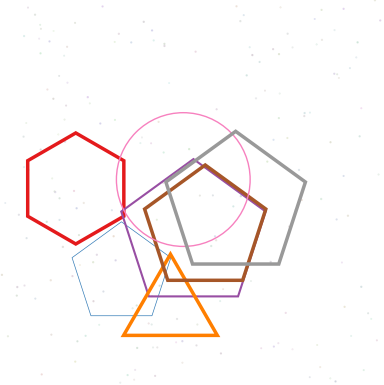[{"shape": "hexagon", "thickness": 2.5, "radius": 0.72, "center": [0.197, 0.51]}, {"shape": "pentagon", "thickness": 0.5, "radius": 0.67, "center": [0.315, 0.289]}, {"shape": "pentagon", "thickness": 1.5, "radius": 0.99, "center": [0.502, 0.39]}, {"shape": "triangle", "thickness": 2.5, "radius": 0.7, "center": [0.443, 0.199]}, {"shape": "pentagon", "thickness": 2.5, "radius": 0.83, "center": [0.533, 0.406]}, {"shape": "circle", "thickness": 1, "radius": 0.87, "center": [0.476, 0.534]}, {"shape": "pentagon", "thickness": 2.5, "radius": 0.95, "center": [0.612, 0.468]}]